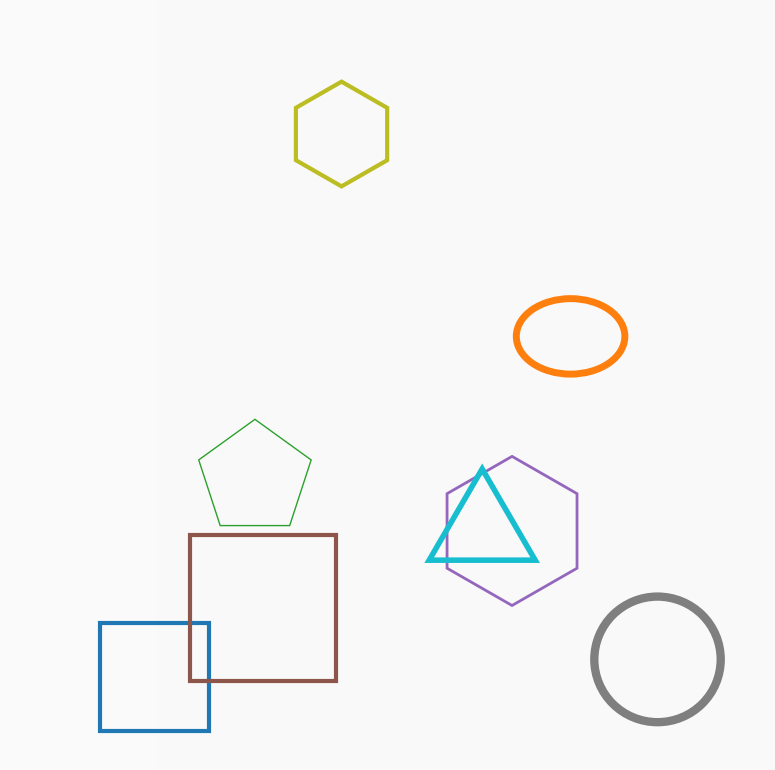[{"shape": "square", "thickness": 1.5, "radius": 0.35, "center": [0.2, 0.12]}, {"shape": "oval", "thickness": 2.5, "radius": 0.35, "center": [0.736, 0.563]}, {"shape": "pentagon", "thickness": 0.5, "radius": 0.38, "center": [0.329, 0.379]}, {"shape": "hexagon", "thickness": 1, "radius": 0.48, "center": [0.661, 0.31]}, {"shape": "square", "thickness": 1.5, "radius": 0.47, "center": [0.339, 0.211]}, {"shape": "circle", "thickness": 3, "radius": 0.41, "center": [0.848, 0.144]}, {"shape": "hexagon", "thickness": 1.5, "radius": 0.34, "center": [0.441, 0.826]}, {"shape": "triangle", "thickness": 2, "radius": 0.39, "center": [0.622, 0.312]}]